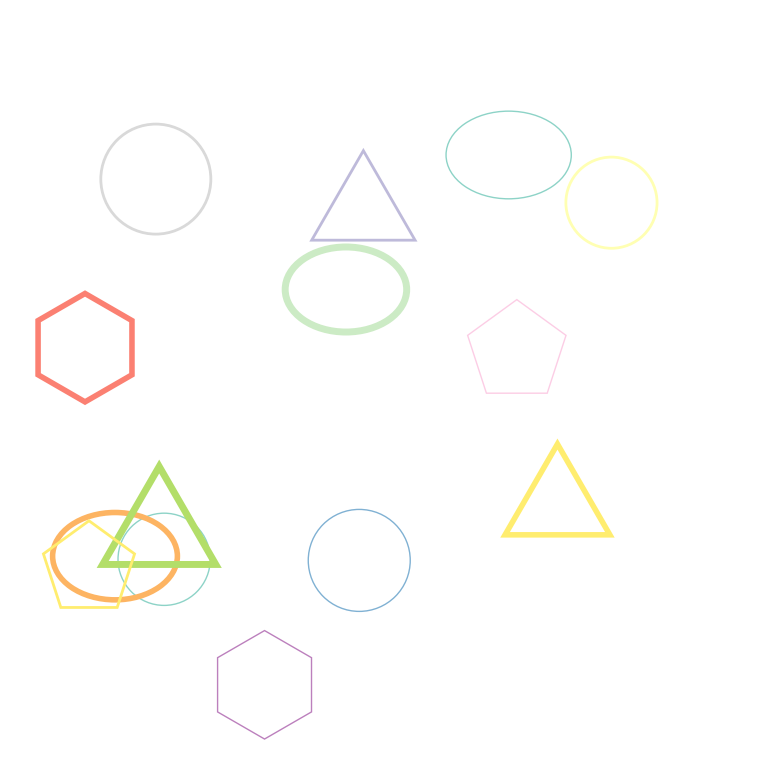[{"shape": "oval", "thickness": 0.5, "radius": 0.41, "center": [0.661, 0.799]}, {"shape": "circle", "thickness": 0.5, "radius": 0.3, "center": [0.213, 0.274]}, {"shape": "circle", "thickness": 1, "radius": 0.3, "center": [0.794, 0.737]}, {"shape": "triangle", "thickness": 1, "radius": 0.39, "center": [0.472, 0.727]}, {"shape": "hexagon", "thickness": 2, "radius": 0.35, "center": [0.11, 0.548]}, {"shape": "circle", "thickness": 0.5, "radius": 0.33, "center": [0.467, 0.272]}, {"shape": "oval", "thickness": 2, "radius": 0.41, "center": [0.149, 0.278]}, {"shape": "triangle", "thickness": 2.5, "radius": 0.42, "center": [0.207, 0.309]}, {"shape": "pentagon", "thickness": 0.5, "radius": 0.34, "center": [0.671, 0.544]}, {"shape": "circle", "thickness": 1, "radius": 0.36, "center": [0.202, 0.767]}, {"shape": "hexagon", "thickness": 0.5, "radius": 0.35, "center": [0.344, 0.111]}, {"shape": "oval", "thickness": 2.5, "radius": 0.39, "center": [0.449, 0.624]}, {"shape": "triangle", "thickness": 2, "radius": 0.39, "center": [0.724, 0.345]}, {"shape": "pentagon", "thickness": 1, "radius": 0.31, "center": [0.116, 0.261]}]